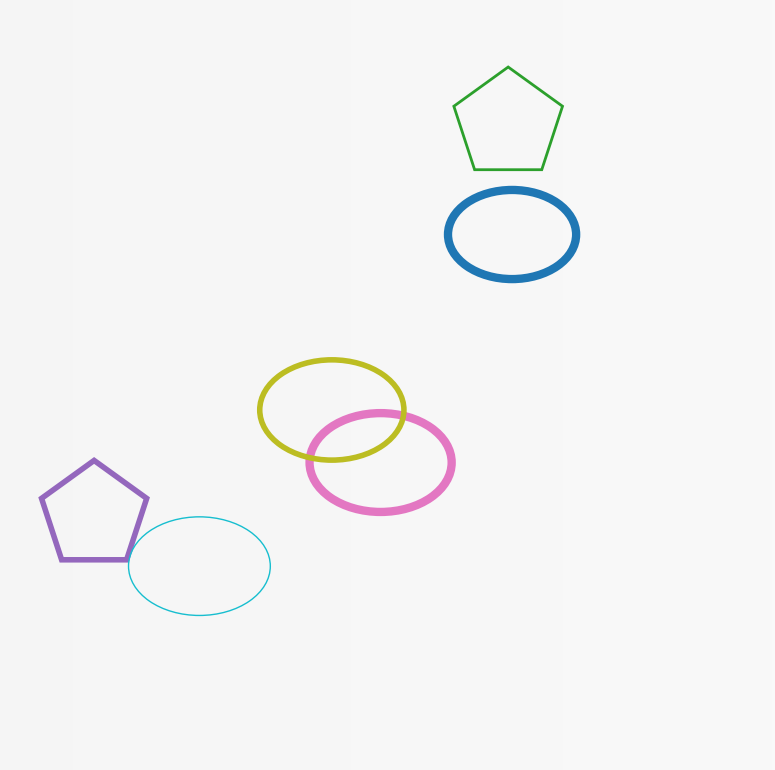[{"shape": "oval", "thickness": 3, "radius": 0.41, "center": [0.661, 0.695]}, {"shape": "pentagon", "thickness": 1, "radius": 0.37, "center": [0.656, 0.839]}, {"shape": "pentagon", "thickness": 2, "radius": 0.36, "center": [0.121, 0.331]}, {"shape": "oval", "thickness": 3, "radius": 0.46, "center": [0.491, 0.399]}, {"shape": "oval", "thickness": 2, "radius": 0.47, "center": [0.428, 0.468]}, {"shape": "oval", "thickness": 0.5, "radius": 0.46, "center": [0.257, 0.265]}]